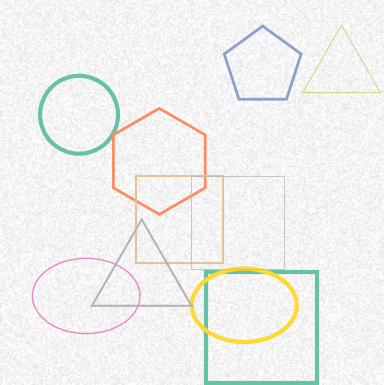[{"shape": "circle", "thickness": 3, "radius": 0.51, "center": [0.205, 0.702]}, {"shape": "square", "thickness": 3, "radius": 0.72, "center": [0.68, 0.149]}, {"shape": "hexagon", "thickness": 2, "radius": 0.69, "center": [0.414, 0.581]}, {"shape": "pentagon", "thickness": 2, "radius": 0.53, "center": [0.682, 0.827]}, {"shape": "oval", "thickness": 1, "radius": 0.7, "center": [0.224, 0.231]}, {"shape": "triangle", "thickness": 0.5, "radius": 0.58, "center": [0.887, 0.818]}, {"shape": "oval", "thickness": 3, "radius": 0.68, "center": [0.635, 0.207]}, {"shape": "square", "thickness": 1.5, "radius": 0.57, "center": [0.467, 0.429]}, {"shape": "square", "thickness": 0.5, "radius": 0.6, "center": [0.617, 0.423]}, {"shape": "triangle", "thickness": 1.5, "radius": 0.75, "center": [0.368, 0.28]}]